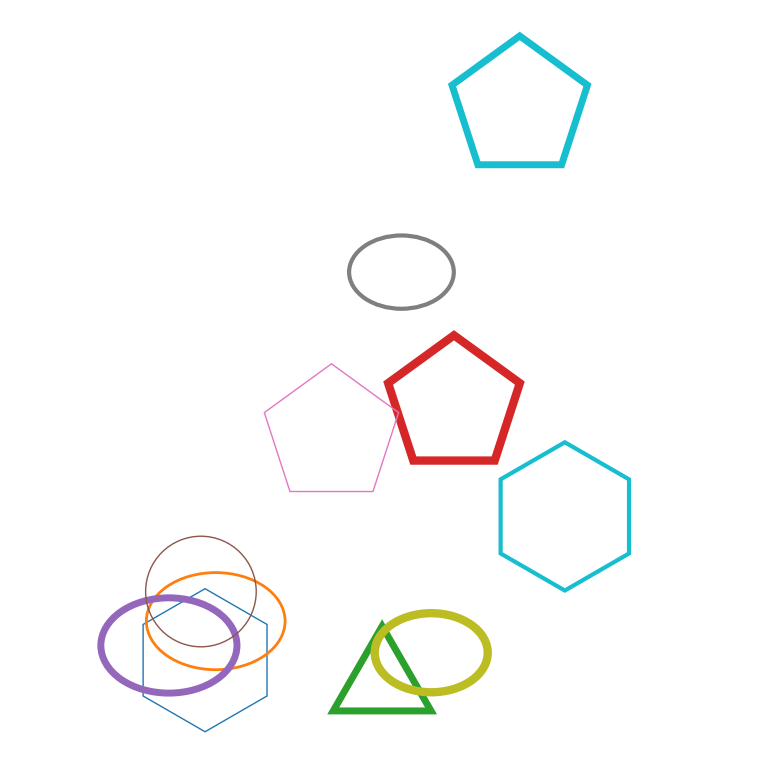[{"shape": "hexagon", "thickness": 0.5, "radius": 0.46, "center": [0.266, 0.143]}, {"shape": "oval", "thickness": 1, "radius": 0.45, "center": [0.28, 0.193]}, {"shape": "triangle", "thickness": 2.5, "radius": 0.37, "center": [0.496, 0.113]}, {"shape": "pentagon", "thickness": 3, "radius": 0.45, "center": [0.59, 0.475]}, {"shape": "oval", "thickness": 2.5, "radius": 0.44, "center": [0.219, 0.162]}, {"shape": "circle", "thickness": 0.5, "radius": 0.36, "center": [0.261, 0.232]}, {"shape": "pentagon", "thickness": 0.5, "radius": 0.46, "center": [0.43, 0.436]}, {"shape": "oval", "thickness": 1.5, "radius": 0.34, "center": [0.521, 0.647]}, {"shape": "oval", "thickness": 3, "radius": 0.37, "center": [0.56, 0.152]}, {"shape": "pentagon", "thickness": 2.5, "radius": 0.46, "center": [0.675, 0.861]}, {"shape": "hexagon", "thickness": 1.5, "radius": 0.48, "center": [0.734, 0.329]}]